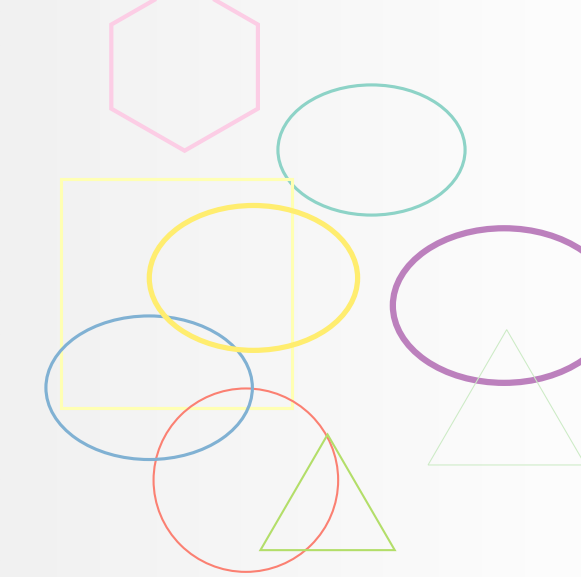[{"shape": "oval", "thickness": 1.5, "radius": 0.8, "center": [0.639, 0.739]}, {"shape": "square", "thickness": 1.5, "radius": 0.99, "center": [0.304, 0.491]}, {"shape": "circle", "thickness": 1, "radius": 0.79, "center": [0.423, 0.168]}, {"shape": "oval", "thickness": 1.5, "radius": 0.89, "center": [0.257, 0.328]}, {"shape": "triangle", "thickness": 1, "radius": 0.67, "center": [0.564, 0.113]}, {"shape": "hexagon", "thickness": 2, "radius": 0.73, "center": [0.318, 0.884]}, {"shape": "oval", "thickness": 3, "radius": 0.96, "center": [0.867, 0.47]}, {"shape": "triangle", "thickness": 0.5, "radius": 0.78, "center": [0.872, 0.272]}, {"shape": "oval", "thickness": 2.5, "radius": 0.9, "center": [0.436, 0.518]}]